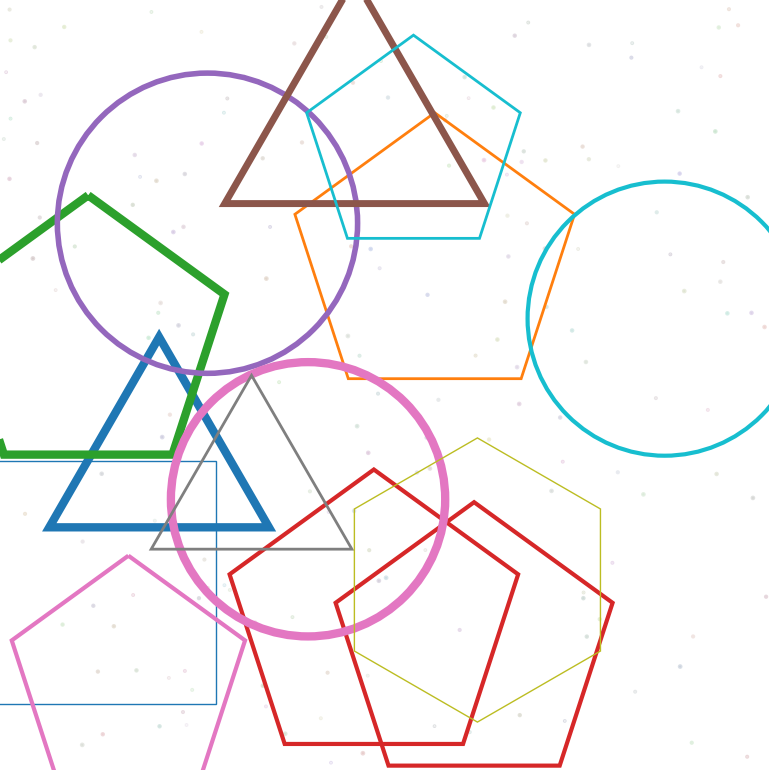[{"shape": "triangle", "thickness": 3, "radius": 0.82, "center": [0.207, 0.398]}, {"shape": "square", "thickness": 0.5, "radius": 0.79, "center": [0.123, 0.244]}, {"shape": "pentagon", "thickness": 1, "radius": 0.95, "center": [0.565, 0.663]}, {"shape": "pentagon", "thickness": 3, "radius": 0.93, "center": [0.115, 0.56]}, {"shape": "pentagon", "thickness": 1.5, "radius": 0.99, "center": [0.486, 0.193]}, {"shape": "pentagon", "thickness": 1.5, "radius": 0.95, "center": [0.616, 0.159]}, {"shape": "circle", "thickness": 2, "radius": 0.97, "center": [0.269, 0.71]}, {"shape": "triangle", "thickness": 2.5, "radius": 0.97, "center": [0.461, 0.833]}, {"shape": "circle", "thickness": 3, "radius": 0.89, "center": [0.4, 0.352]}, {"shape": "pentagon", "thickness": 1.5, "radius": 0.8, "center": [0.167, 0.119]}, {"shape": "triangle", "thickness": 1, "radius": 0.75, "center": [0.327, 0.362]}, {"shape": "hexagon", "thickness": 0.5, "radius": 0.92, "center": [0.62, 0.247]}, {"shape": "circle", "thickness": 1.5, "radius": 0.89, "center": [0.863, 0.586]}, {"shape": "pentagon", "thickness": 1, "radius": 0.73, "center": [0.537, 0.808]}]